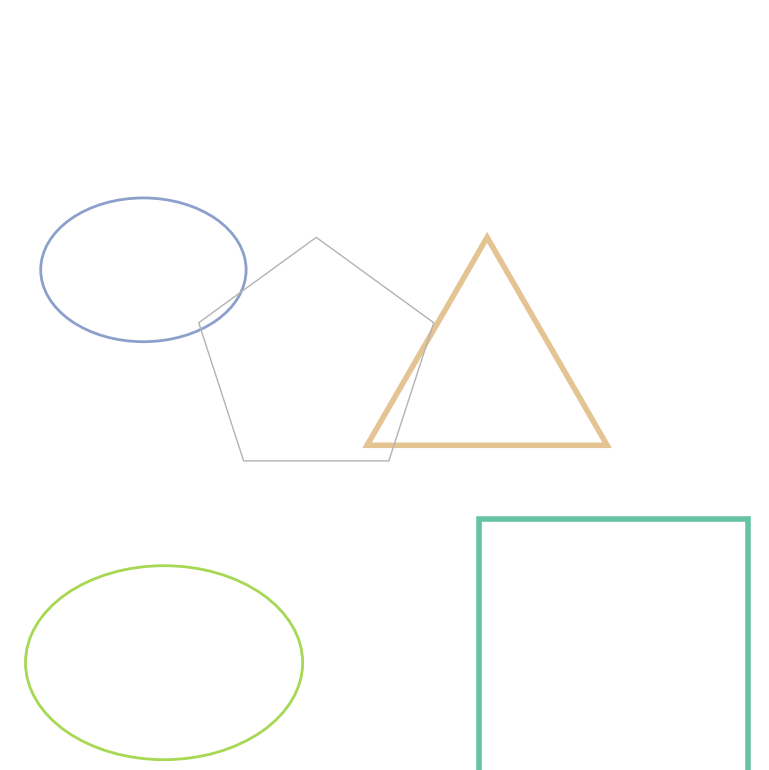[{"shape": "square", "thickness": 2, "radius": 0.87, "center": [0.797, 0.151]}, {"shape": "oval", "thickness": 1, "radius": 0.67, "center": [0.186, 0.65]}, {"shape": "oval", "thickness": 1, "radius": 0.9, "center": [0.213, 0.139]}, {"shape": "triangle", "thickness": 2, "radius": 0.9, "center": [0.633, 0.512]}, {"shape": "pentagon", "thickness": 0.5, "radius": 0.8, "center": [0.411, 0.531]}]